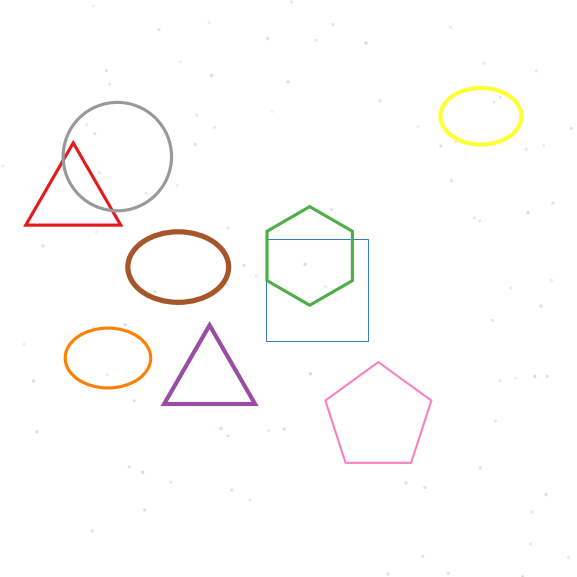[{"shape": "triangle", "thickness": 1.5, "radius": 0.47, "center": [0.127, 0.657]}, {"shape": "square", "thickness": 0.5, "radius": 0.44, "center": [0.549, 0.497]}, {"shape": "hexagon", "thickness": 1.5, "radius": 0.43, "center": [0.536, 0.556]}, {"shape": "triangle", "thickness": 2, "radius": 0.45, "center": [0.363, 0.345]}, {"shape": "oval", "thickness": 1.5, "radius": 0.37, "center": [0.187, 0.379]}, {"shape": "oval", "thickness": 2, "radius": 0.35, "center": [0.833, 0.798]}, {"shape": "oval", "thickness": 2.5, "radius": 0.44, "center": [0.309, 0.537]}, {"shape": "pentagon", "thickness": 1, "radius": 0.48, "center": [0.655, 0.276]}, {"shape": "circle", "thickness": 1.5, "radius": 0.47, "center": [0.203, 0.728]}]